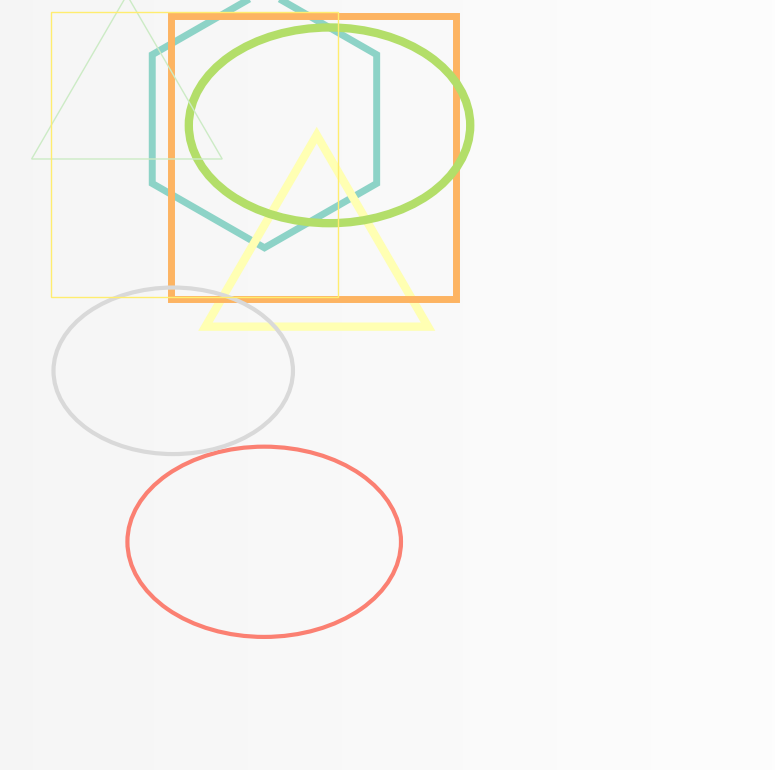[{"shape": "hexagon", "thickness": 2.5, "radius": 0.84, "center": [0.341, 0.845]}, {"shape": "triangle", "thickness": 3, "radius": 0.83, "center": [0.409, 0.659]}, {"shape": "oval", "thickness": 1.5, "radius": 0.88, "center": [0.341, 0.296]}, {"shape": "square", "thickness": 2.5, "radius": 0.92, "center": [0.404, 0.795]}, {"shape": "oval", "thickness": 3, "radius": 0.91, "center": [0.425, 0.837]}, {"shape": "oval", "thickness": 1.5, "radius": 0.77, "center": [0.224, 0.518]}, {"shape": "triangle", "thickness": 0.5, "radius": 0.71, "center": [0.164, 0.865]}, {"shape": "square", "thickness": 0.5, "radius": 0.93, "center": [0.251, 0.8]}]